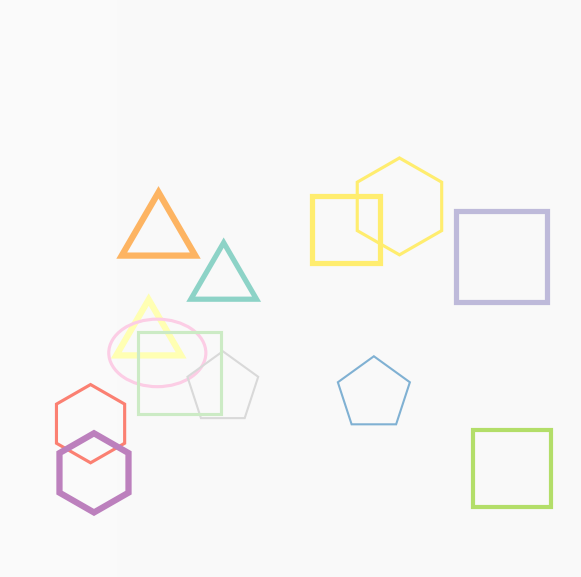[{"shape": "triangle", "thickness": 2.5, "radius": 0.33, "center": [0.385, 0.514]}, {"shape": "triangle", "thickness": 3, "radius": 0.32, "center": [0.256, 0.416]}, {"shape": "square", "thickness": 2.5, "radius": 0.39, "center": [0.863, 0.555]}, {"shape": "hexagon", "thickness": 1.5, "radius": 0.34, "center": [0.156, 0.265]}, {"shape": "pentagon", "thickness": 1, "radius": 0.33, "center": [0.643, 0.317]}, {"shape": "triangle", "thickness": 3, "radius": 0.37, "center": [0.273, 0.593]}, {"shape": "square", "thickness": 2, "radius": 0.33, "center": [0.881, 0.188]}, {"shape": "oval", "thickness": 1.5, "radius": 0.42, "center": [0.271, 0.388]}, {"shape": "pentagon", "thickness": 1, "radius": 0.32, "center": [0.383, 0.327]}, {"shape": "hexagon", "thickness": 3, "radius": 0.34, "center": [0.162, 0.18]}, {"shape": "square", "thickness": 1.5, "radius": 0.36, "center": [0.309, 0.354]}, {"shape": "hexagon", "thickness": 1.5, "radius": 0.42, "center": [0.687, 0.642]}, {"shape": "square", "thickness": 2.5, "radius": 0.29, "center": [0.596, 0.602]}]